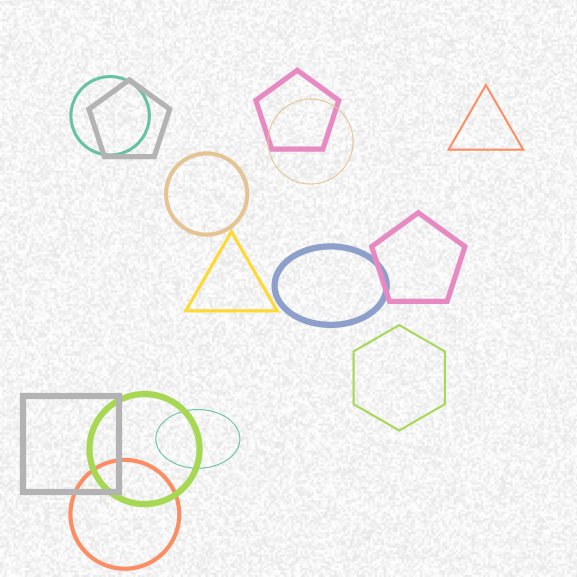[{"shape": "oval", "thickness": 0.5, "radius": 0.36, "center": [0.343, 0.239]}, {"shape": "circle", "thickness": 1.5, "radius": 0.34, "center": [0.191, 0.799]}, {"shape": "circle", "thickness": 2, "radius": 0.47, "center": [0.216, 0.109]}, {"shape": "triangle", "thickness": 1, "radius": 0.37, "center": [0.841, 0.777]}, {"shape": "oval", "thickness": 3, "radius": 0.49, "center": [0.573, 0.504]}, {"shape": "pentagon", "thickness": 2.5, "radius": 0.38, "center": [0.515, 0.802]}, {"shape": "pentagon", "thickness": 2.5, "radius": 0.42, "center": [0.724, 0.546]}, {"shape": "hexagon", "thickness": 1, "radius": 0.46, "center": [0.691, 0.345]}, {"shape": "circle", "thickness": 3, "radius": 0.48, "center": [0.25, 0.222]}, {"shape": "triangle", "thickness": 1.5, "radius": 0.46, "center": [0.401, 0.507]}, {"shape": "circle", "thickness": 2, "radius": 0.35, "center": [0.358, 0.663]}, {"shape": "circle", "thickness": 0.5, "radius": 0.37, "center": [0.538, 0.754]}, {"shape": "square", "thickness": 3, "radius": 0.42, "center": [0.123, 0.231]}, {"shape": "pentagon", "thickness": 2.5, "radius": 0.37, "center": [0.224, 0.787]}]